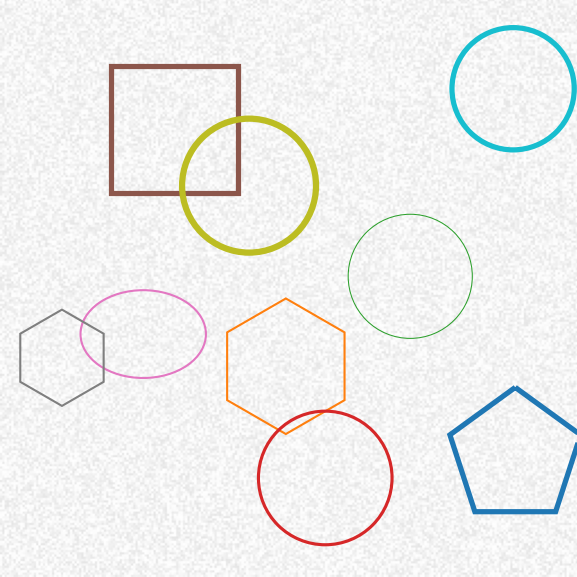[{"shape": "pentagon", "thickness": 2.5, "radius": 0.59, "center": [0.892, 0.209]}, {"shape": "hexagon", "thickness": 1, "radius": 0.59, "center": [0.495, 0.365]}, {"shape": "circle", "thickness": 0.5, "radius": 0.54, "center": [0.71, 0.521]}, {"shape": "circle", "thickness": 1.5, "radius": 0.58, "center": [0.563, 0.171]}, {"shape": "square", "thickness": 2.5, "radius": 0.55, "center": [0.302, 0.774]}, {"shape": "oval", "thickness": 1, "radius": 0.54, "center": [0.248, 0.421]}, {"shape": "hexagon", "thickness": 1, "radius": 0.42, "center": [0.107, 0.38]}, {"shape": "circle", "thickness": 3, "radius": 0.58, "center": [0.431, 0.678]}, {"shape": "circle", "thickness": 2.5, "radius": 0.53, "center": [0.889, 0.845]}]